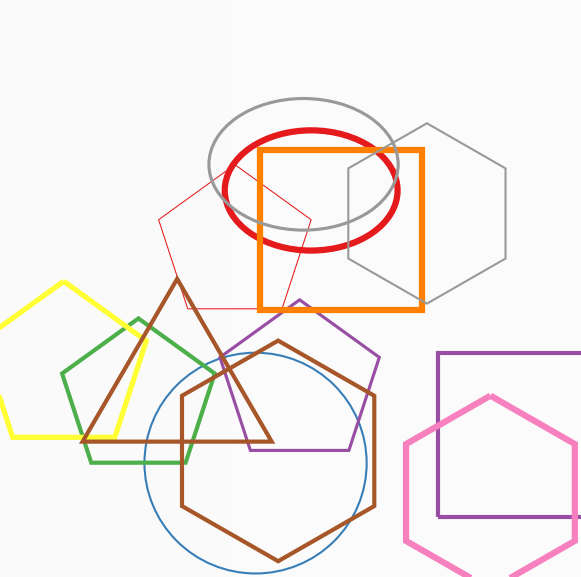[{"shape": "oval", "thickness": 3, "radius": 0.74, "center": [0.535, 0.669]}, {"shape": "pentagon", "thickness": 0.5, "radius": 0.69, "center": [0.404, 0.576]}, {"shape": "circle", "thickness": 1, "radius": 0.96, "center": [0.44, 0.197]}, {"shape": "pentagon", "thickness": 2, "radius": 0.69, "center": [0.238, 0.31]}, {"shape": "square", "thickness": 2, "radius": 0.71, "center": [0.896, 0.246]}, {"shape": "pentagon", "thickness": 1.5, "radius": 0.72, "center": [0.515, 0.336]}, {"shape": "square", "thickness": 3, "radius": 0.69, "center": [0.587, 0.601]}, {"shape": "pentagon", "thickness": 2.5, "radius": 0.75, "center": [0.11, 0.363]}, {"shape": "triangle", "thickness": 2, "radius": 0.94, "center": [0.305, 0.328]}, {"shape": "hexagon", "thickness": 2, "radius": 0.95, "center": [0.479, 0.218]}, {"shape": "hexagon", "thickness": 3, "radius": 0.84, "center": [0.844, 0.146]}, {"shape": "hexagon", "thickness": 1, "radius": 0.78, "center": [0.734, 0.63]}, {"shape": "oval", "thickness": 1.5, "radius": 0.81, "center": [0.522, 0.715]}]